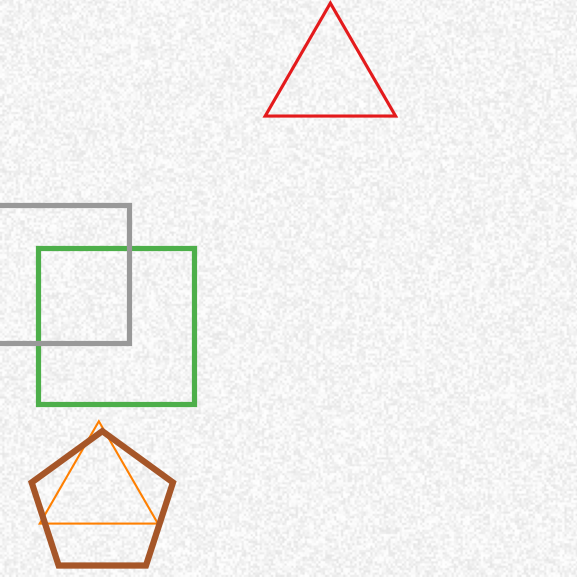[{"shape": "triangle", "thickness": 1.5, "radius": 0.65, "center": [0.572, 0.863]}, {"shape": "square", "thickness": 2.5, "radius": 0.68, "center": [0.201, 0.435]}, {"shape": "triangle", "thickness": 1, "radius": 0.59, "center": [0.171, 0.152]}, {"shape": "pentagon", "thickness": 3, "radius": 0.64, "center": [0.177, 0.124]}, {"shape": "square", "thickness": 2.5, "radius": 0.6, "center": [0.105, 0.524]}]